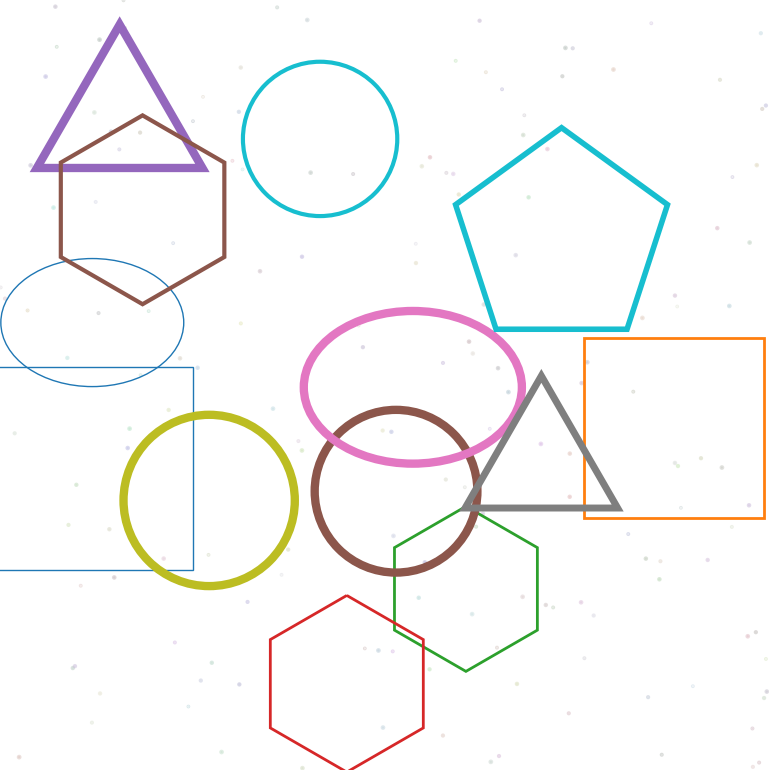[{"shape": "square", "thickness": 0.5, "radius": 0.66, "center": [0.119, 0.392]}, {"shape": "oval", "thickness": 0.5, "radius": 0.59, "center": [0.12, 0.581]}, {"shape": "square", "thickness": 1, "radius": 0.58, "center": [0.875, 0.444]}, {"shape": "hexagon", "thickness": 1, "radius": 0.54, "center": [0.605, 0.235]}, {"shape": "hexagon", "thickness": 1, "radius": 0.57, "center": [0.45, 0.112]}, {"shape": "triangle", "thickness": 3, "radius": 0.62, "center": [0.155, 0.844]}, {"shape": "circle", "thickness": 3, "radius": 0.53, "center": [0.514, 0.362]}, {"shape": "hexagon", "thickness": 1.5, "radius": 0.61, "center": [0.185, 0.728]}, {"shape": "oval", "thickness": 3, "radius": 0.71, "center": [0.536, 0.497]}, {"shape": "triangle", "thickness": 2.5, "radius": 0.57, "center": [0.703, 0.397]}, {"shape": "circle", "thickness": 3, "radius": 0.56, "center": [0.272, 0.35]}, {"shape": "circle", "thickness": 1.5, "radius": 0.5, "center": [0.416, 0.82]}, {"shape": "pentagon", "thickness": 2, "radius": 0.72, "center": [0.729, 0.689]}]